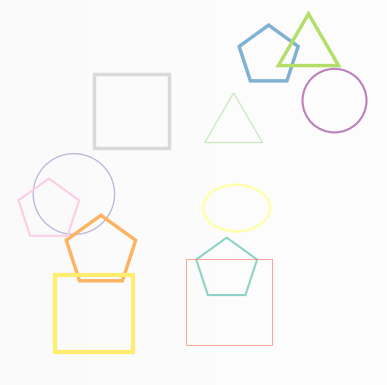[{"shape": "pentagon", "thickness": 1.5, "radius": 0.41, "center": [0.585, 0.3]}, {"shape": "oval", "thickness": 2, "radius": 0.43, "center": [0.61, 0.459]}, {"shape": "circle", "thickness": 1, "radius": 0.52, "center": [0.191, 0.496]}, {"shape": "square", "thickness": 0.5, "radius": 0.56, "center": [0.591, 0.216]}, {"shape": "pentagon", "thickness": 2.5, "radius": 0.4, "center": [0.693, 0.855]}, {"shape": "pentagon", "thickness": 2.5, "radius": 0.47, "center": [0.261, 0.347]}, {"shape": "triangle", "thickness": 2.5, "radius": 0.45, "center": [0.796, 0.874]}, {"shape": "pentagon", "thickness": 1.5, "radius": 0.41, "center": [0.126, 0.454]}, {"shape": "square", "thickness": 2.5, "radius": 0.48, "center": [0.338, 0.711]}, {"shape": "circle", "thickness": 1.5, "radius": 0.41, "center": [0.863, 0.739]}, {"shape": "triangle", "thickness": 1, "radius": 0.43, "center": [0.603, 0.673]}, {"shape": "square", "thickness": 3, "radius": 0.5, "center": [0.243, 0.186]}]